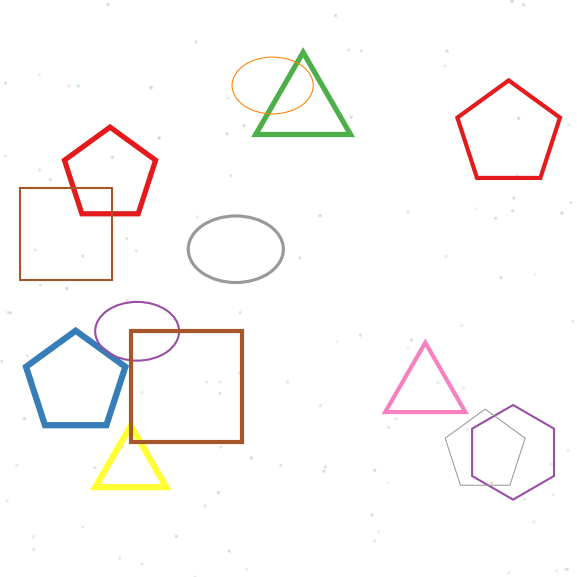[{"shape": "pentagon", "thickness": 2.5, "radius": 0.41, "center": [0.191, 0.696]}, {"shape": "pentagon", "thickness": 2, "radius": 0.47, "center": [0.881, 0.767]}, {"shape": "pentagon", "thickness": 3, "radius": 0.45, "center": [0.131, 0.336]}, {"shape": "triangle", "thickness": 2.5, "radius": 0.47, "center": [0.525, 0.814]}, {"shape": "hexagon", "thickness": 1, "radius": 0.41, "center": [0.888, 0.216]}, {"shape": "oval", "thickness": 1, "radius": 0.36, "center": [0.237, 0.426]}, {"shape": "oval", "thickness": 0.5, "radius": 0.35, "center": [0.472, 0.851]}, {"shape": "triangle", "thickness": 3, "radius": 0.35, "center": [0.226, 0.191]}, {"shape": "square", "thickness": 1, "radius": 0.4, "center": [0.114, 0.594]}, {"shape": "square", "thickness": 2, "radius": 0.48, "center": [0.324, 0.329]}, {"shape": "triangle", "thickness": 2, "radius": 0.4, "center": [0.736, 0.326]}, {"shape": "pentagon", "thickness": 0.5, "radius": 0.36, "center": [0.84, 0.218]}, {"shape": "oval", "thickness": 1.5, "radius": 0.41, "center": [0.408, 0.568]}]